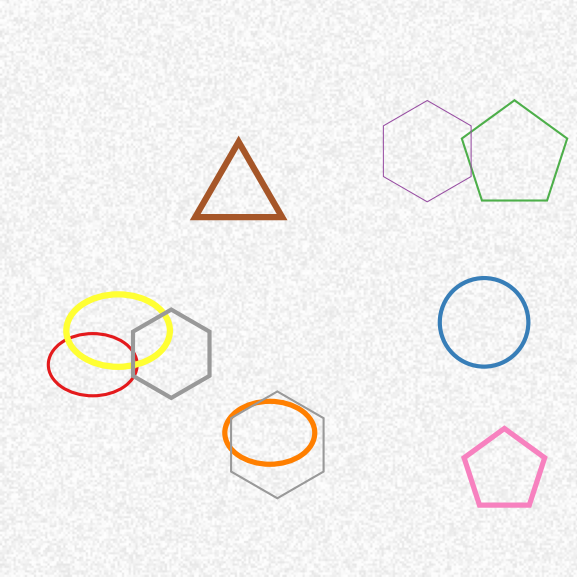[{"shape": "oval", "thickness": 1.5, "radius": 0.38, "center": [0.161, 0.368]}, {"shape": "circle", "thickness": 2, "radius": 0.38, "center": [0.838, 0.441]}, {"shape": "pentagon", "thickness": 1, "radius": 0.48, "center": [0.891, 0.73]}, {"shape": "hexagon", "thickness": 0.5, "radius": 0.44, "center": [0.74, 0.737]}, {"shape": "oval", "thickness": 2.5, "radius": 0.39, "center": [0.467, 0.25]}, {"shape": "oval", "thickness": 3, "radius": 0.45, "center": [0.205, 0.427]}, {"shape": "triangle", "thickness": 3, "radius": 0.43, "center": [0.413, 0.667]}, {"shape": "pentagon", "thickness": 2.5, "radius": 0.37, "center": [0.873, 0.184]}, {"shape": "hexagon", "thickness": 1, "radius": 0.46, "center": [0.48, 0.229]}, {"shape": "hexagon", "thickness": 2, "radius": 0.38, "center": [0.297, 0.387]}]